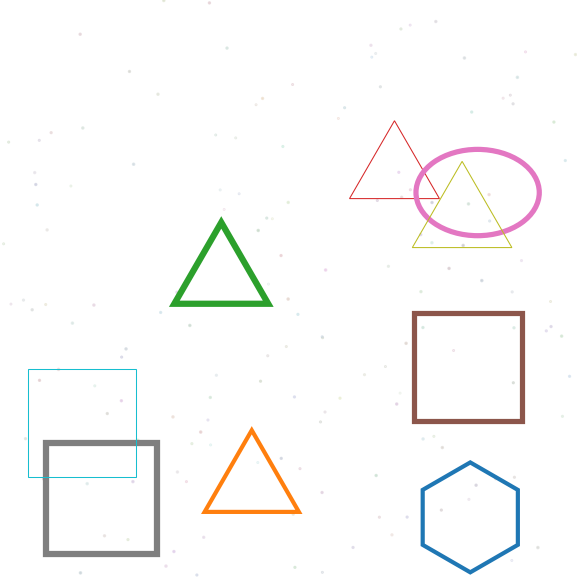[{"shape": "hexagon", "thickness": 2, "radius": 0.48, "center": [0.814, 0.103]}, {"shape": "triangle", "thickness": 2, "radius": 0.47, "center": [0.436, 0.16]}, {"shape": "triangle", "thickness": 3, "radius": 0.47, "center": [0.383, 0.52]}, {"shape": "triangle", "thickness": 0.5, "radius": 0.45, "center": [0.683, 0.7]}, {"shape": "square", "thickness": 2.5, "radius": 0.47, "center": [0.811, 0.363]}, {"shape": "oval", "thickness": 2.5, "radius": 0.53, "center": [0.827, 0.666]}, {"shape": "square", "thickness": 3, "radius": 0.48, "center": [0.176, 0.135]}, {"shape": "triangle", "thickness": 0.5, "radius": 0.5, "center": [0.8, 0.62]}, {"shape": "square", "thickness": 0.5, "radius": 0.47, "center": [0.142, 0.267]}]